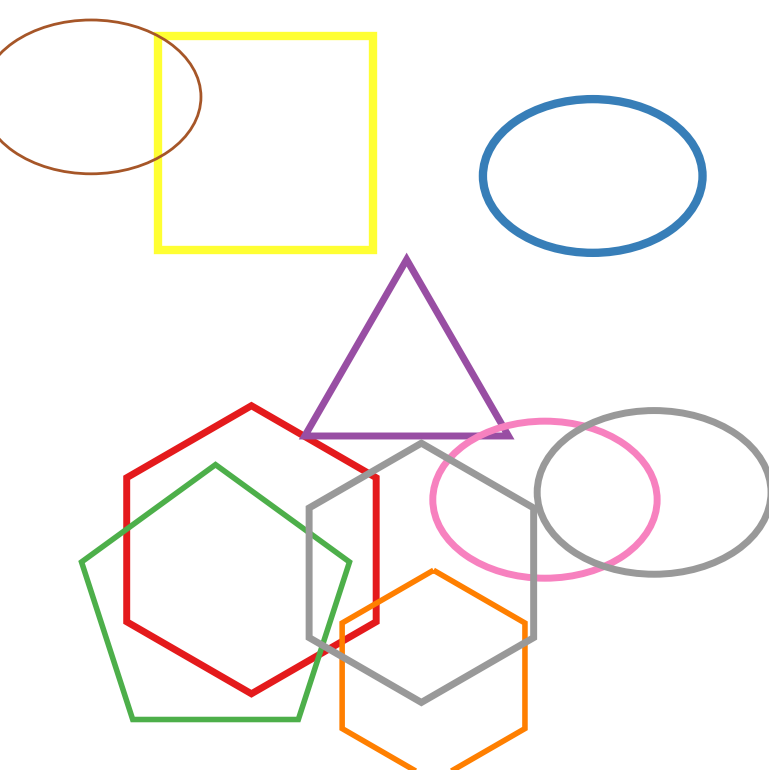[{"shape": "hexagon", "thickness": 2.5, "radius": 0.94, "center": [0.327, 0.286]}, {"shape": "oval", "thickness": 3, "radius": 0.71, "center": [0.77, 0.771]}, {"shape": "pentagon", "thickness": 2, "radius": 0.91, "center": [0.28, 0.214]}, {"shape": "triangle", "thickness": 2.5, "radius": 0.76, "center": [0.528, 0.51]}, {"shape": "hexagon", "thickness": 2, "radius": 0.69, "center": [0.563, 0.122]}, {"shape": "square", "thickness": 3, "radius": 0.7, "center": [0.345, 0.815]}, {"shape": "oval", "thickness": 1, "radius": 0.71, "center": [0.118, 0.874]}, {"shape": "oval", "thickness": 2.5, "radius": 0.73, "center": [0.708, 0.351]}, {"shape": "oval", "thickness": 2.5, "radius": 0.76, "center": [0.849, 0.361]}, {"shape": "hexagon", "thickness": 2.5, "radius": 0.84, "center": [0.547, 0.256]}]